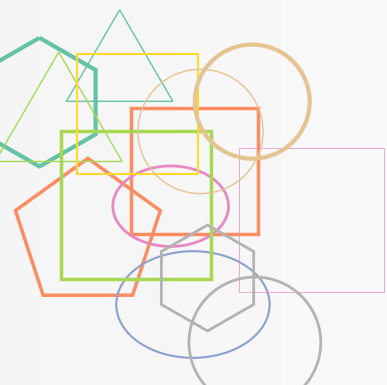[{"shape": "hexagon", "thickness": 3, "radius": 0.84, "center": [0.102, 0.735]}, {"shape": "triangle", "thickness": 1, "radius": 0.79, "center": [0.309, 0.816]}, {"shape": "square", "thickness": 2.5, "radius": 0.82, "center": [0.502, 0.556]}, {"shape": "pentagon", "thickness": 2.5, "radius": 0.98, "center": [0.227, 0.392]}, {"shape": "oval", "thickness": 1.5, "radius": 0.99, "center": [0.498, 0.209]}, {"shape": "oval", "thickness": 2, "radius": 0.75, "center": [0.44, 0.464]}, {"shape": "square", "thickness": 0.5, "radius": 0.93, "center": [0.804, 0.428]}, {"shape": "square", "thickness": 2.5, "radius": 0.96, "center": [0.351, 0.468]}, {"shape": "triangle", "thickness": 1, "radius": 0.95, "center": [0.151, 0.675]}, {"shape": "square", "thickness": 1.5, "radius": 0.78, "center": [0.355, 0.705]}, {"shape": "circle", "thickness": 3, "radius": 0.74, "center": [0.651, 0.736]}, {"shape": "circle", "thickness": 1, "radius": 0.81, "center": [0.517, 0.659]}, {"shape": "hexagon", "thickness": 2, "radius": 0.69, "center": [0.536, 0.278]}, {"shape": "circle", "thickness": 2, "radius": 0.85, "center": [0.658, 0.11]}]